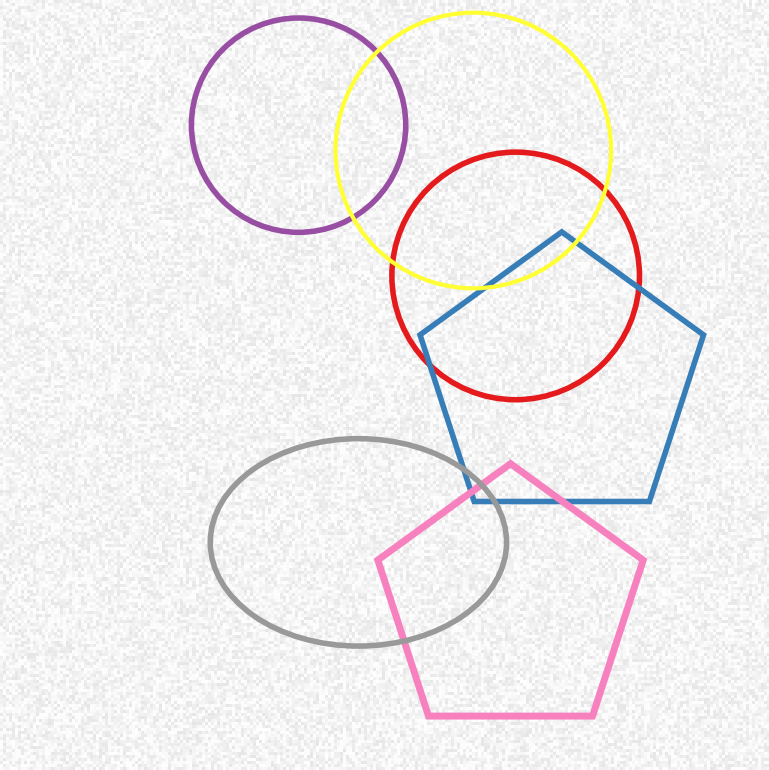[{"shape": "circle", "thickness": 2, "radius": 0.8, "center": [0.67, 0.642]}, {"shape": "pentagon", "thickness": 2, "radius": 0.97, "center": [0.73, 0.505]}, {"shape": "circle", "thickness": 2, "radius": 0.7, "center": [0.388, 0.837]}, {"shape": "circle", "thickness": 1.5, "radius": 0.89, "center": [0.615, 0.805]}, {"shape": "pentagon", "thickness": 2.5, "radius": 0.91, "center": [0.663, 0.217]}, {"shape": "oval", "thickness": 2, "radius": 0.96, "center": [0.465, 0.296]}]